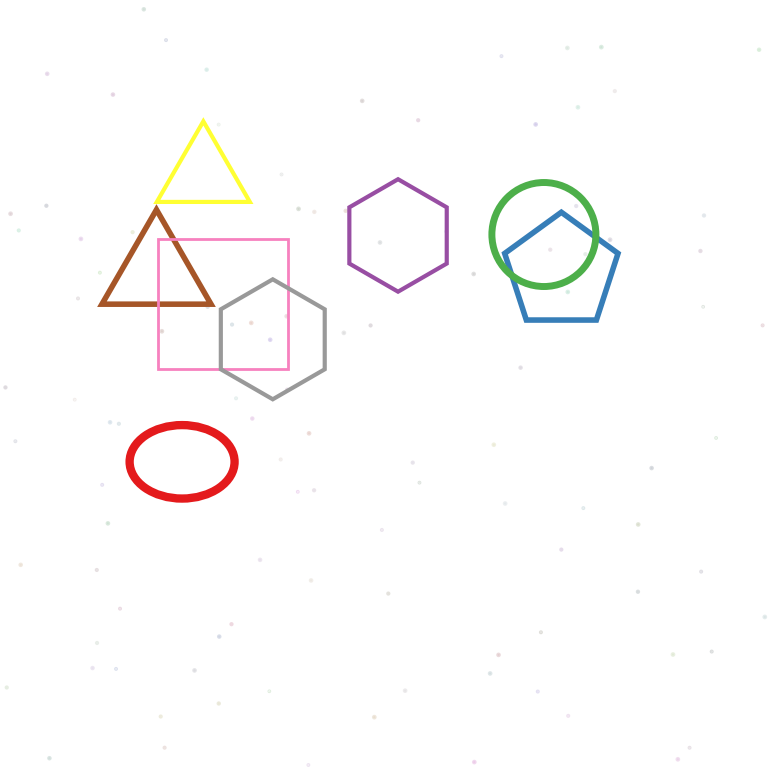[{"shape": "oval", "thickness": 3, "radius": 0.34, "center": [0.236, 0.4]}, {"shape": "pentagon", "thickness": 2, "radius": 0.39, "center": [0.729, 0.647]}, {"shape": "circle", "thickness": 2.5, "radius": 0.34, "center": [0.706, 0.695]}, {"shape": "hexagon", "thickness": 1.5, "radius": 0.37, "center": [0.517, 0.694]}, {"shape": "triangle", "thickness": 1.5, "radius": 0.35, "center": [0.264, 0.773]}, {"shape": "triangle", "thickness": 2, "radius": 0.41, "center": [0.203, 0.646]}, {"shape": "square", "thickness": 1, "radius": 0.42, "center": [0.29, 0.605]}, {"shape": "hexagon", "thickness": 1.5, "radius": 0.39, "center": [0.354, 0.559]}]